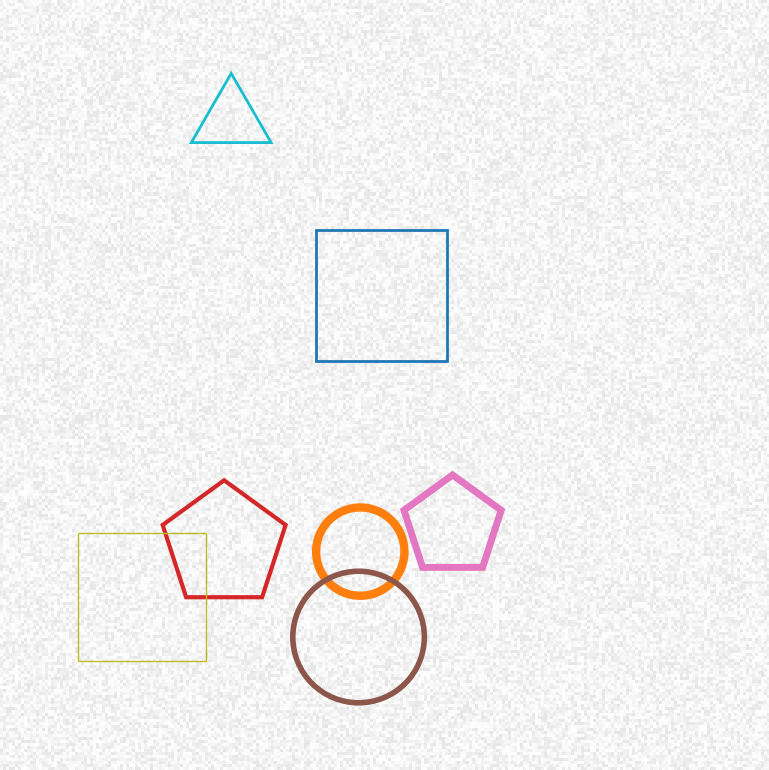[{"shape": "square", "thickness": 1, "radius": 0.42, "center": [0.496, 0.616]}, {"shape": "circle", "thickness": 3, "radius": 0.29, "center": [0.468, 0.284]}, {"shape": "pentagon", "thickness": 1.5, "radius": 0.42, "center": [0.291, 0.292]}, {"shape": "circle", "thickness": 2, "radius": 0.43, "center": [0.466, 0.173]}, {"shape": "pentagon", "thickness": 2.5, "radius": 0.33, "center": [0.588, 0.317]}, {"shape": "square", "thickness": 0.5, "radius": 0.42, "center": [0.185, 0.225]}, {"shape": "triangle", "thickness": 1, "radius": 0.3, "center": [0.3, 0.845]}]